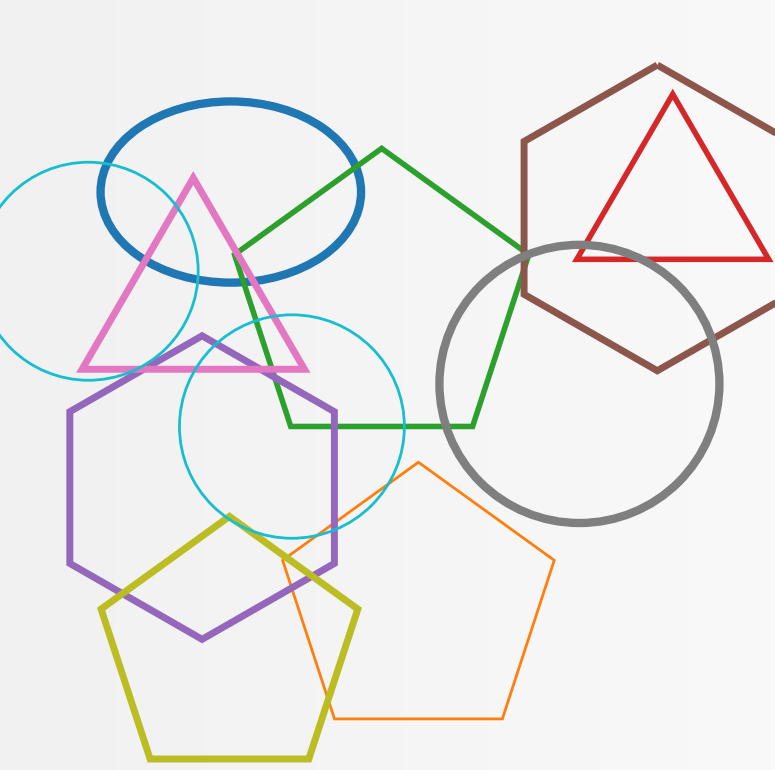[{"shape": "oval", "thickness": 3, "radius": 0.84, "center": [0.298, 0.751]}, {"shape": "pentagon", "thickness": 1, "radius": 0.92, "center": [0.54, 0.215]}, {"shape": "pentagon", "thickness": 2, "radius": 1.0, "center": [0.492, 0.608]}, {"shape": "triangle", "thickness": 2, "radius": 0.71, "center": [0.868, 0.735]}, {"shape": "hexagon", "thickness": 2.5, "radius": 0.99, "center": [0.261, 0.367]}, {"shape": "hexagon", "thickness": 2.5, "radius": 0.99, "center": [0.848, 0.717]}, {"shape": "triangle", "thickness": 2.5, "radius": 0.83, "center": [0.249, 0.603]}, {"shape": "circle", "thickness": 3, "radius": 0.9, "center": [0.748, 0.501]}, {"shape": "pentagon", "thickness": 2.5, "radius": 0.87, "center": [0.296, 0.155]}, {"shape": "circle", "thickness": 1, "radius": 0.73, "center": [0.377, 0.446]}, {"shape": "circle", "thickness": 1, "radius": 0.71, "center": [0.114, 0.648]}]